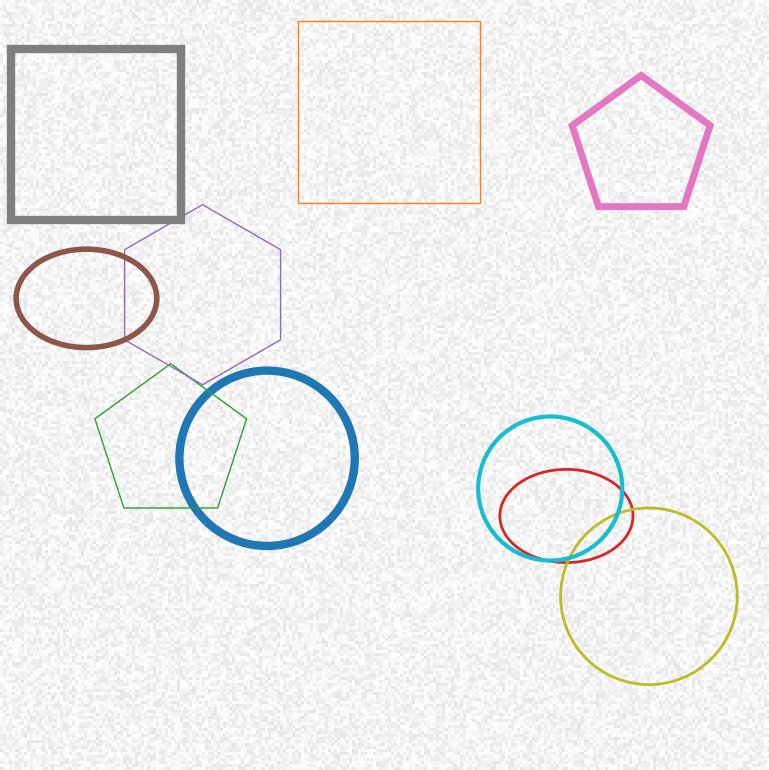[{"shape": "circle", "thickness": 3, "radius": 0.57, "center": [0.347, 0.405]}, {"shape": "square", "thickness": 0.5, "radius": 0.59, "center": [0.506, 0.855]}, {"shape": "pentagon", "thickness": 0.5, "radius": 0.52, "center": [0.222, 0.424]}, {"shape": "oval", "thickness": 1, "radius": 0.43, "center": [0.736, 0.33]}, {"shape": "hexagon", "thickness": 0.5, "radius": 0.58, "center": [0.263, 0.617]}, {"shape": "oval", "thickness": 2, "radius": 0.46, "center": [0.112, 0.612]}, {"shape": "pentagon", "thickness": 2.5, "radius": 0.47, "center": [0.833, 0.808]}, {"shape": "square", "thickness": 3, "radius": 0.55, "center": [0.125, 0.825]}, {"shape": "circle", "thickness": 1, "radius": 0.57, "center": [0.843, 0.226]}, {"shape": "circle", "thickness": 1.5, "radius": 0.47, "center": [0.715, 0.366]}]